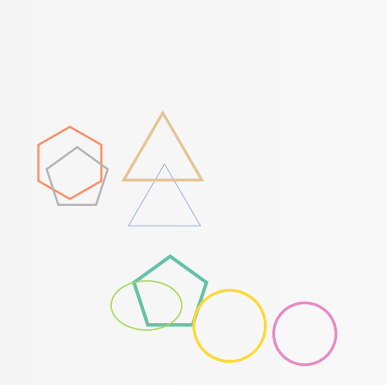[{"shape": "pentagon", "thickness": 2.5, "radius": 0.49, "center": [0.439, 0.236]}, {"shape": "hexagon", "thickness": 1.5, "radius": 0.47, "center": [0.18, 0.577]}, {"shape": "triangle", "thickness": 0.5, "radius": 0.54, "center": [0.424, 0.467]}, {"shape": "circle", "thickness": 2, "radius": 0.4, "center": [0.787, 0.133]}, {"shape": "oval", "thickness": 1, "radius": 0.46, "center": [0.378, 0.207]}, {"shape": "circle", "thickness": 2, "radius": 0.46, "center": [0.593, 0.154]}, {"shape": "triangle", "thickness": 2, "radius": 0.58, "center": [0.42, 0.591]}, {"shape": "pentagon", "thickness": 1.5, "radius": 0.41, "center": [0.199, 0.535]}]